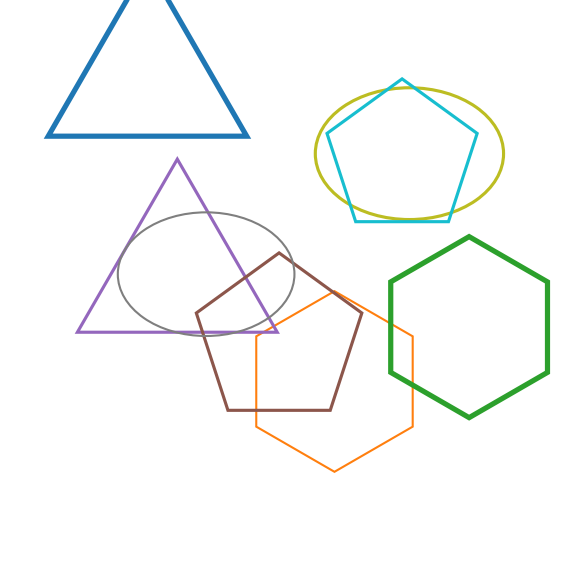[{"shape": "triangle", "thickness": 2.5, "radius": 0.99, "center": [0.255, 0.863]}, {"shape": "hexagon", "thickness": 1, "radius": 0.78, "center": [0.579, 0.339]}, {"shape": "hexagon", "thickness": 2.5, "radius": 0.78, "center": [0.812, 0.433]}, {"shape": "triangle", "thickness": 1.5, "radius": 1.0, "center": [0.307, 0.524]}, {"shape": "pentagon", "thickness": 1.5, "radius": 0.75, "center": [0.483, 0.411]}, {"shape": "oval", "thickness": 1, "radius": 0.76, "center": [0.357, 0.524]}, {"shape": "oval", "thickness": 1.5, "radius": 0.81, "center": [0.709, 0.733]}, {"shape": "pentagon", "thickness": 1.5, "radius": 0.68, "center": [0.696, 0.726]}]